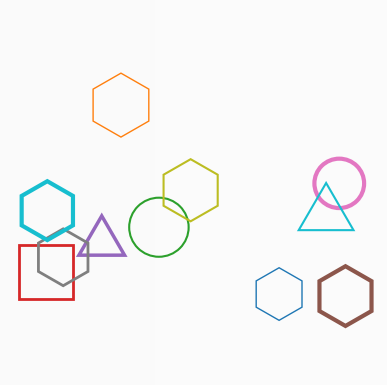[{"shape": "hexagon", "thickness": 1, "radius": 0.34, "center": [0.72, 0.236]}, {"shape": "hexagon", "thickness": 1, "radius": 0.41, "center": [0.312, 0.727]}, {"shape": "circle", "thickness": 1.5, "radius": 0.38, "center": [0.41, 0.41]}, {"shape": "square", "thickness": 2, "radius": 0.35, "center": [0.119, 0.295]}, {"shape": "triangle", "thickness": 2.5, "radius": 0.34, "center": [0.263, 0.371]}, {"shape": "hexagon", "thickness": 3, "radius": 0.39, "center": [0.892, 0.231]}, {"shape": "circle", "thickness": 3, "radius": 0.32, "center": [0.876, 0.524]}, {"shape": "hexagon", "thickness": 2, "radius": 0.37, "center": [0.163, 0.332]}, {"shape": "hexagon", "thickness": 1.5, "radius": 0.4, "center": [0.492, 0.506]}, {"shape": "hexagon", "thickness": 3, "radius": 0.38, "center": [0.122, 0.453]}, {"shape": "triangle", "thickness": 1.5, "radius": 0.41, "center": [0.842, 0.443]}]